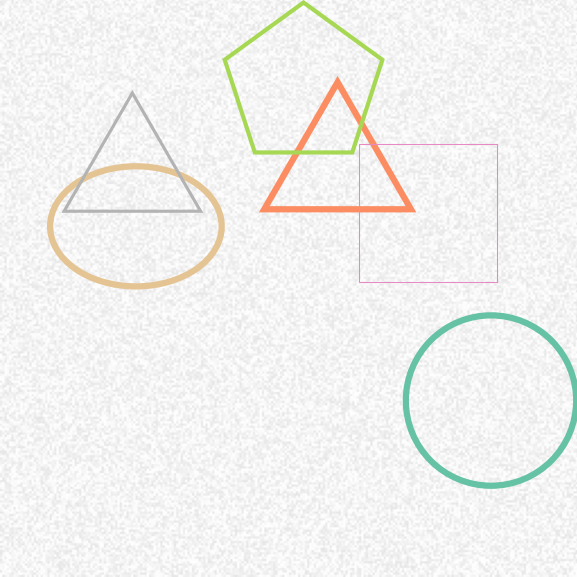[{"shape": "circle", "thickness": 3, "radius": 0.74, "center": [0.85, 0.306]}, {"shape": "triangle", "thickness": 3, "radius": 0.73, "center": [0.585, 0.71]}, {"shape": "square", "thickness": 0.5, "radius": 0.6, "center": [0.741, 0.63]}, {"shape": "pentagon", "thickness": 2, "radius": 0.72, "center": [0.526, 0.851]}, {"shape": "oval", "thickness": 3, "radius": 0.74, "center": [0.235, 0.607]}, {"shape": "triangle", "thickness": 1.5, "radius": 0.68, "center": [0.229, 0.702]}]